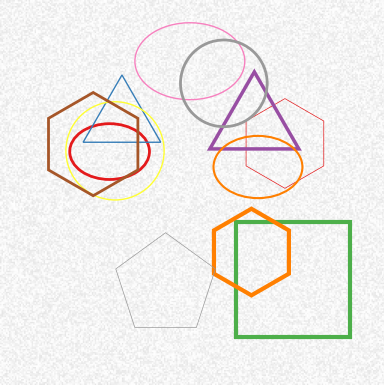[{"shape": "hexagon", "thickness": 0.5, "radius": 0.58, "center": [0.74, 0.627]}, {"shape": "oval", "thickness": 2, "radius": 0.52, "center": [0.285, 0.606]}, {"shape": "triangle", "thickness": 1, "radius": 0.58, "center": [0.317, 0.689]}, {"shape": "square", "thickness": 3, "radius": 0.74, "center": [0.76, 0.274]}, {"shape": "triangle", "thickness": 2.5, "radius": 0.67, "center": [0.661, 0.68]}, {"shape": "oval", "thickness": 1.5, "radius": 0.58, "center": [0.67, 0.566]}, {"shape": "hexagon", "thickness": 3, "radius": 0.56, "center": [0.653, 0.345]}, {"shape": "circle", "thickness": 1, "radius": 0.64, "center": [0.299, 0.608]}, {"shape": "hexagon", "thickness": 2, "radius": 0.67, "center": [0.242, 0.626]}, {"shape": "oval", "thickness": 1, "radius": 0.71, "center": [0.493, 0.841]}, {"shape": "pentagon", "thickness": 0.5, "radius": 0.68, "center": [0.43, 0.259]}, {"shape": "circle", "thickness": 2, "radius": 0.56, "center": [0.581, 0.784]}]